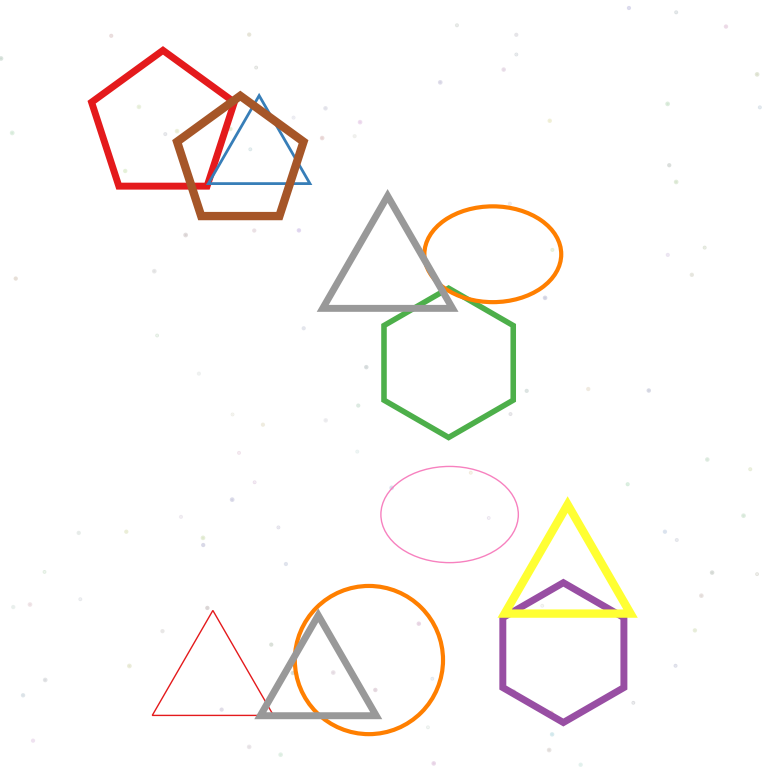[{"shape": "triangle", "thickness": 0.5, "radius": 0.45, "center": [0.276, 0.116]}, {"shape": "pentagon", "thickness": 2.5, "radius": 0.49, "center": [0.212, 0.837]}, {"shape": "triangle", "thickness": 1, "radius": 0.38, "center": [0.337, 0.8]}, {"shape": "hexagon", "thickness": 2, "radius": 0.48, "center": [0.583, 0.529]}, {"shape": "hexagon", "thickness": 2.5, "radius": 0.45, "center": [0.732, 0.152]}, {"shape": "circle", "thickness": 1.5, "radius": 0.48, "center": [0.479, 0.143]}, {"shape": "oval", "thickness": 1.5, "radius": 0.44, "center": [0.64, 0.67]}, {"shape": "triangle", "thickness": 3, "radius": 0.47, "center": [0.737, 0.25]}, {"shape": "pentagon", "thickness": 3, "radius": 0.43, "center": [0.312, 0.789]}, {"shape": "oval", "thickness": 0.5, "radius": 0.45, "center": [0.584, 0.332]}, {"shape": "triangle", "thickness": 2.5, "radius": 0.43, "center": [0.413, 0.114]}, {"shape": "triangle", "thickness": 2.5, "radius": 0.49, "center": [0.503, 0.648]}]